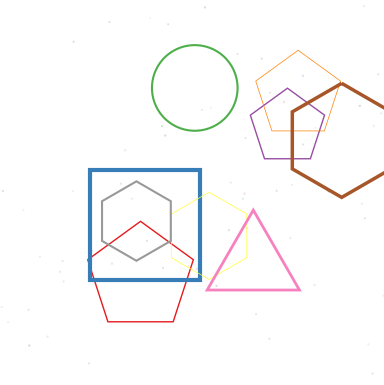[{"shape": "pentagon", "thickness": 1, "radius": 0.72, "center": [0.365, 0.281]}, {"shape": "square", "thickness": 3, "radius": 0.72, "center": [0.377, 0.415]}, {"shape": "circle", "thickness": 1.5, "radius": 0.56, "center": [0.506, 0.772]}, {"shape": "pentagon", "thickness": 1, "radius": 0.51, "center": [0.747, 0.67]}, {"shape": "pentagon", "thickness": 0.5, "radius": 0.58, "center": [0.774, 0.754]}, {"shape": "hexagon", "thickness": 0.5, "radius": 0.57, "center": [0.543, 0.387]}, {"shape": "hexagon", "thickness": 2.5, "radius": 0.74, "center": [0.888, 0.635]}, {"shape": "triangle", "thickness": 2, "radius": 0.69, "center": [0.658, 0.316]}, {"shape": "hexagon", "thickness": 1.5, "radius": 0.52, "center": [0.354, 0.426]}]